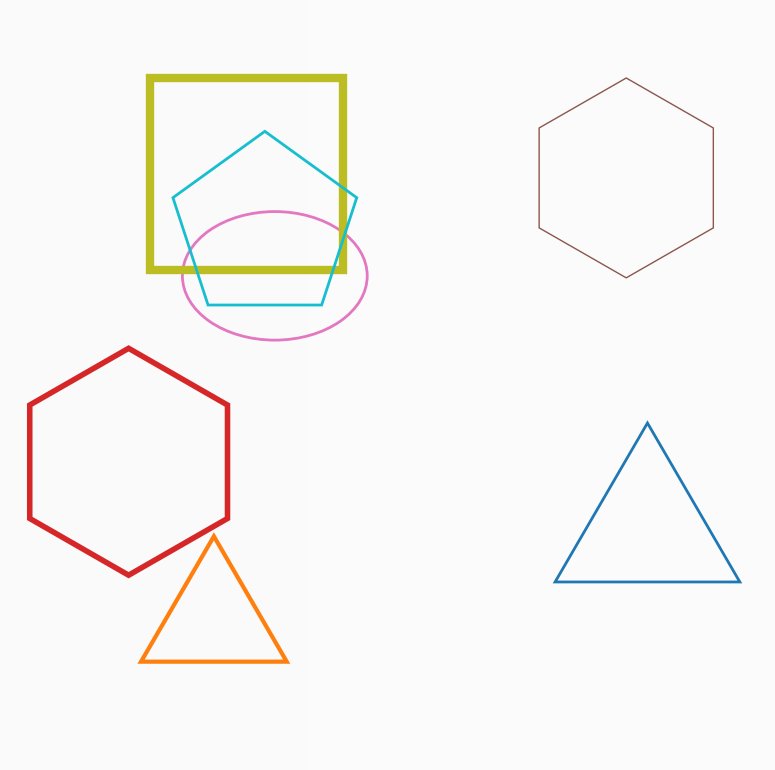[{"shape": "triangle", "thickness": 1, "radius": 0.69, "center": [0.835, 0.313]}, {"shape": "triangle", "thickness": 1.5, "radius": 0.54, "center": [0.276, 0.195]}, {"shape": "hexagon", "thickness": 2, "radius": 0.74, "center": [0.166, 0.4]}, {"shape": "hexagon", "thickness": 0.5, "radius": 0.65, "center": [0.808, 0.769]}, {"shape": "oval", "thickness": 1, "radius": 0.6, "center": [0.355, 0.642]}, {"shape": "square", "thickness": 3, "radius": 0.62, "center": [0.318, 0.774]}, {"shape": "pentagon", "thickness": 1, "radius": 0.62, "center": [0.342, 0.705]}]